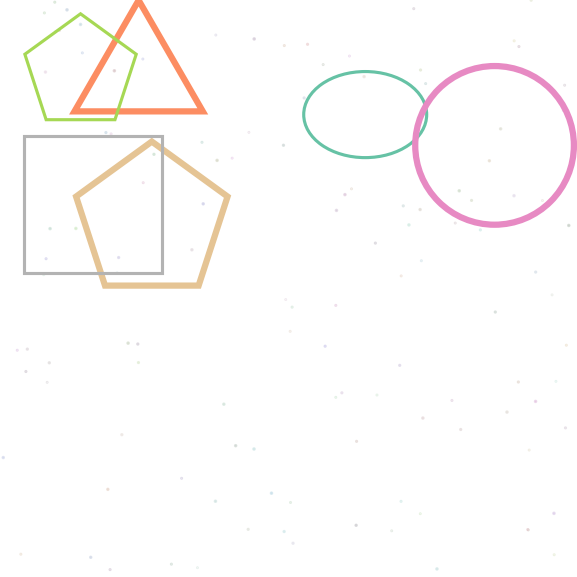[{"shape": "oval", "thickness": 1.5, "radius": 0.53, "center": [0.632, 0.801]}, {"shape": "triangle", "thickness": 3, "radius": 0.64, "center": [0.24, 0.87]}, {"shape": "circle", "thickness": 3, "radius": 0.69, "center": [0.856, 0.747]}, {"shape": "pentagon", "thickness": 1.5, "radius": 0.51, "center": [0.139, 0.874]}, {"shape": "pentagon", "thickness": 3, "radius": 0.69, "center": [0.263, 0.616]}, {"shape": "square", "thickness": 1.5, "radius": 0.6, "center": [0.161, 0.645]}]